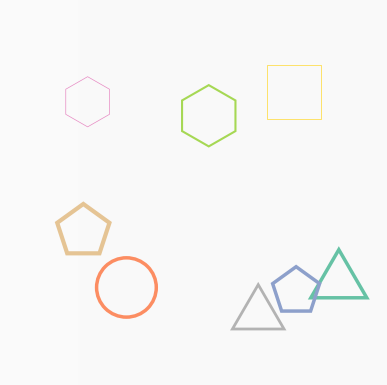[{"shape": "triangle", "thickness": 2.5, "radius": 0.42, "center": [0.874, 0.268]}, {"shape": "circle", "thickness": 2.5, "radius": 0.39, "center": [0.326, 0.253]}, {"shape": "pentagon", "thickness": 2.5, "radius": 0.32, "center": [0.764, 0.244]}, {"shape": "hexagon", "thickness": 0.5, "radius": 0.33, "center": [0.226, 0.736]}, {"shape": "hexagon", "thickness": 1.5, "radius": 0.4, "center": [0.539, 0.699]}, {"shape": "square", "thickness": 0.5, "radius": 0.35, "center": [0.759, 0.761]}, {"shape": "pentagon", "thickness": 3, "radius": 0.35, "center": [0.215, 0.399]}, {"shape": "triangle", "thickness": 2, "radius": 0.38, "center": [0.666, 0.184]}]